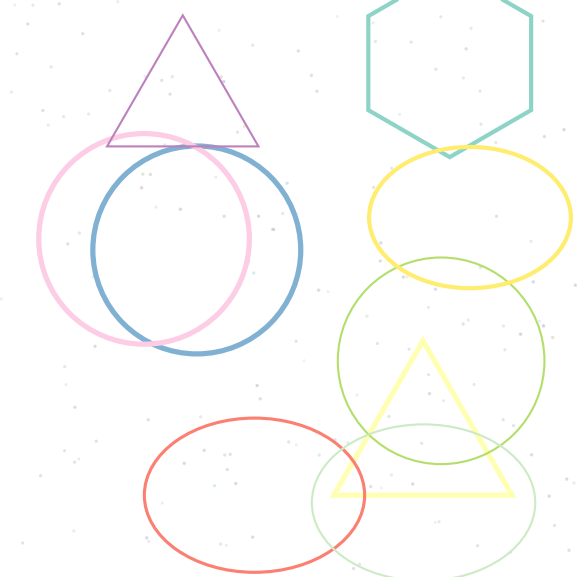[{"shape": "hexagon", "thickness": 2, "radius": 0.81, "center": [0.779, 0.89]}, {"shape": "triangle", "thickness": 2.5, "radius": 0.89, "center": [0.732, 0.231]}, {"shape": "oval", "thickness": 1.5, "radius": 0.95, "center": [0.441, 0.142]}, {"shape": "circle", "thickness": 2.5, "radius": 0.9, "center": [0.341, 0.566]}, {"shape": "circle", "thickness": 1, "radius": 0.89, "center": [0.764, 0.374]}, {"shape": "circle", "thickness": 2.5, "radius": 0.91, "center": [0.249, 0.585]}, {"shape": "triangle", "thickness": 1, "radius": 0.76, "center": [0.316, 0.821]}, {"shape": "oval", "thickness": 1, "radius": 0.97, "center": [0.733, 0.129]}, {"shape": "oval", "thickness": 2, "radius": 0.87, "center": [0.814, 0.622]}]